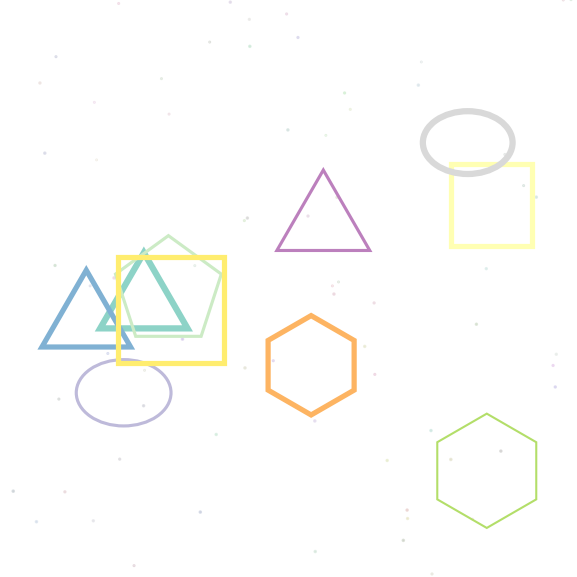[{"shape": "triangle", "thickness": 3, "radius": 0.44, "center": [0.249, 0.474]}, {"shape": "square", "thickness": 2.5, "radius": 0.35, "center": [0.851, 0.644]}, {"shape": "oval", "thickness": 1.5, "radius": 0.41, "center": [0.214, 0.319]}, {"shape": "triangle", "thickness": 2.5, "radius": 0.44, "center": [0.149, 0.443]}, {"shape": "hexagon", "thickness": 2.5, "radius": 0.43, "center": [0.539, 0.367]}, {"shape": "hexagon", "thickness": 1, "radius": 0.49, "center": [0.843, 0.184]}, {"shape": "oval", "thickness": 3, "radius": 0.39, "center": [0.81, 0.752]}, {"shape": "triangle", "thickness": 1.5, "radius": 0.46, "center": [0.56, 0.612]}, {"shape": "pentagon", "thickness": 1.5, "radius": 0.48, "center": [0.292, 0.495]}, {"shape": "square", "thickness": 2.5, "radius": 0.46, "center": [0.296, 0.462]}]